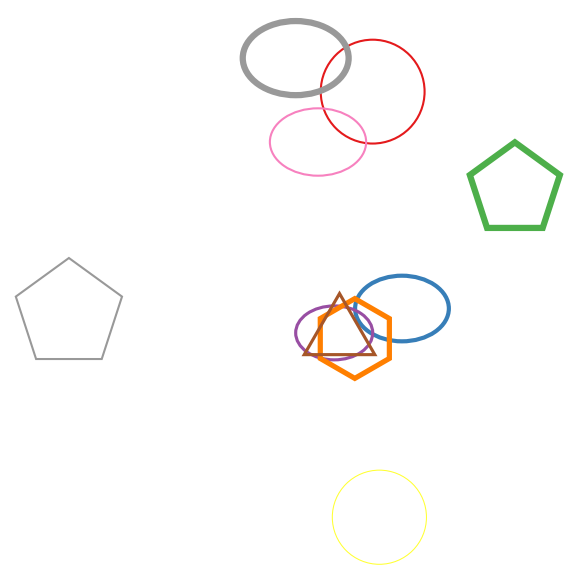[{"shape": "circle", "thickness": 1, "radius": 0.45, "center": [0.645, 0.84]}, {"shape": "oval", "thickness": 2, "radius": 0.41, "center": [0.696, 0.465]}, {"shape": "pentagon", "thickness": 3, "radius": 0.41, "center": [0.892, 0.671]}, {"shape": "oval", "thickness": 1.5, "radius": 0.33, "center": [0.579, 0.423]}, {"shape": "hexagon", "thickness": 2.5, "radius": 0.35, "center": [0.614, 0.413]}, {"shape": "circle", "thickness": 0.5, "radius": 0.41, "center": [0.657, 0.104]}, {"shape": "triangle", "thickness": 1.5, "radius": 0.35, "center": [0.588, 0.42]}, {"shape": "oval", "thickness": 1, "radius": 0.42, "center": [0.551, 0.753]}, {"shape": "oval", "thickness": 3, "radius": 0.46, "center": [0.512, 0.899]}, {"shape": "pentagon", "thickness": 1, "radius": 0.48, "center": [0.119, 0.456]}]